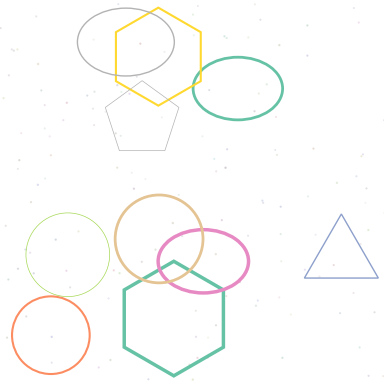[{"shape": "oval", "thickness": 2, "radius": 0.58, "center": [0.618, 0.77]}, {"shape": "hexagon", "thickness": 2.5, "radius": 0.74, "center": [0.451, 0.173]}, {"shape": "circle", "thickness": 1.5, "radius": 0.5, "center": [0.132, 0.129]}, {"shape": "triangle", "thickness": 1, "radius": 0.55, "center": [0.887, 0.333]}, {"shape": "oval", "thickness": 2.5, "radius": 0.59, "center": [0.528, 0.321]}, {"shape": "circle", "thickness": 0.5, "radius": 0.54, "center": [0.176, 0.338]}, {"shape": "hexagon", "thickness": 1.5, "radius": 0.64, "center": [0.411, 0.853]}, {"shape": "circle", "thickness": 2, "radius": 0.57, "center": [0.413, 0.379]}, {"shape": "pentagon", "thickness": 0.5, "radius": 0.5, "center": [0.369, 0.69]}, {"shape": "oval", "thickness": 1, "radius": 0.63, "center": [0.327, 0.891]}]